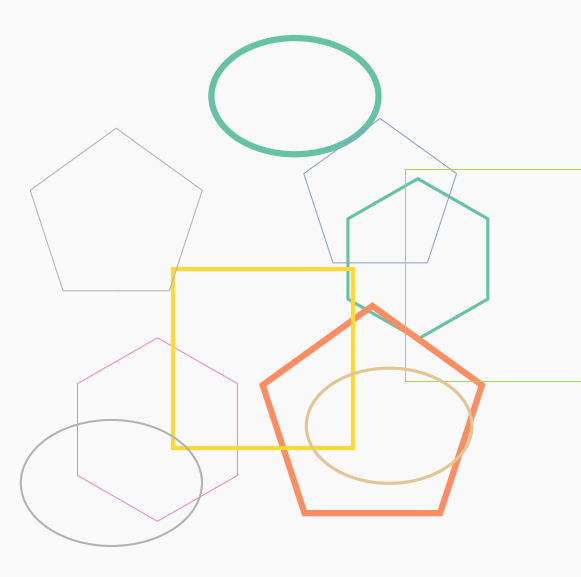[{"shape": "hexagon", "thickness": 1.5, "radius": 0.69, "center": [0.719, 0.551]}, {"shape": "oval", "thickness": 3, "radius": 0.72, "center": [0.507, 0.833]}, {"shape": "pentagon", "thickness": 3, "radius": 0.99, "center": [0.641, 0.271]}, {"shape": "pentagon", "thickness": 0.5, "radius": 0.69, "center": [0.654, 0.656]}, {"shape": "hexagon", "thickness": 0.5, "radius": 0.79, "center": [0.271, 0.255]}, {"shape": "square", "thickness": 0.5, "radius": 0.92, "center": [0.88, 0.523]}, {"shape": "square", "thickness": 2, "radius": 0.77, "center": [0.453, 0.379]}, {"shape": "oval", "thickness": 1.5, "radius": 0.71, "center": [0.67, 0.262]}, {"shape": "pentagon", "thickness": 0.5, "radius": 0.78, "center": [0.2, 0.622]}, {"shape": "oval", "thickness": 1, "radius": 0.78, "center": [0.192, 0.163]}]